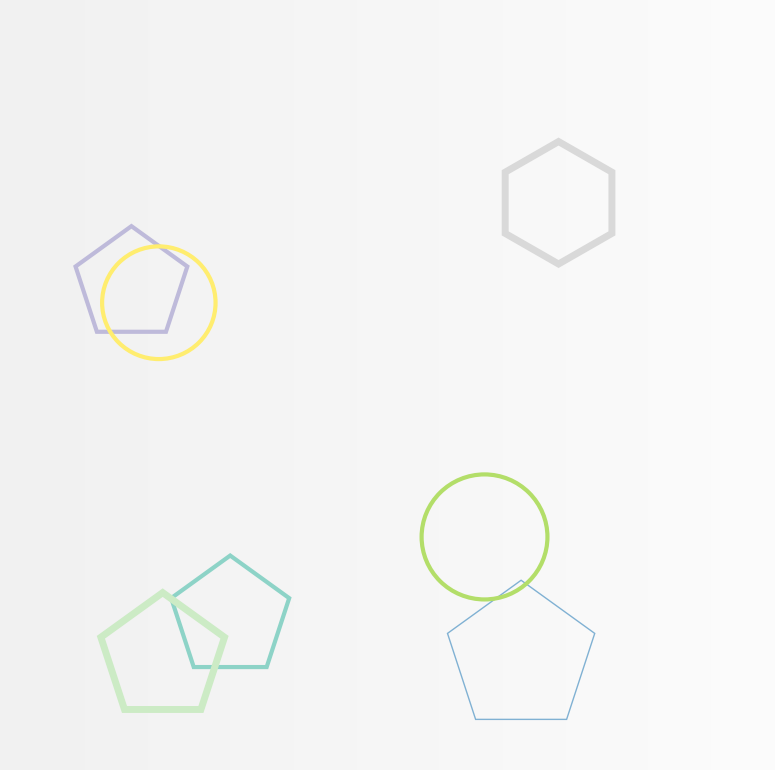[{"shape": "pentagon", "thickness": 1.5, "radius": 0.4, "center": [0.297, 0.198]}, {"shape": "pentagon", "thickness": 1.5, "radius": 0.38, "center": [0.17, 0.63]}, {"shape": "pentagon", "thickness": 0.5, "radius": 0.5, "center": [0.672, 0.147]}, {"shape": "circle", "thickness": 1.5, "radius": 0.41, "center": [0.625, 0.303]}, {"shape": "hexagon", "thickness": 2.5, "radius": 0.4, "center": [0.721, 0.737]}, {"shape": "pentagon", "thickness": 2.5, "radius": 0.42, "center": [0.21, 0.146]}, {"shape": "circle", "thickness": 1.5, "radius": 0.37, "center": [0.205, 0.607]}]